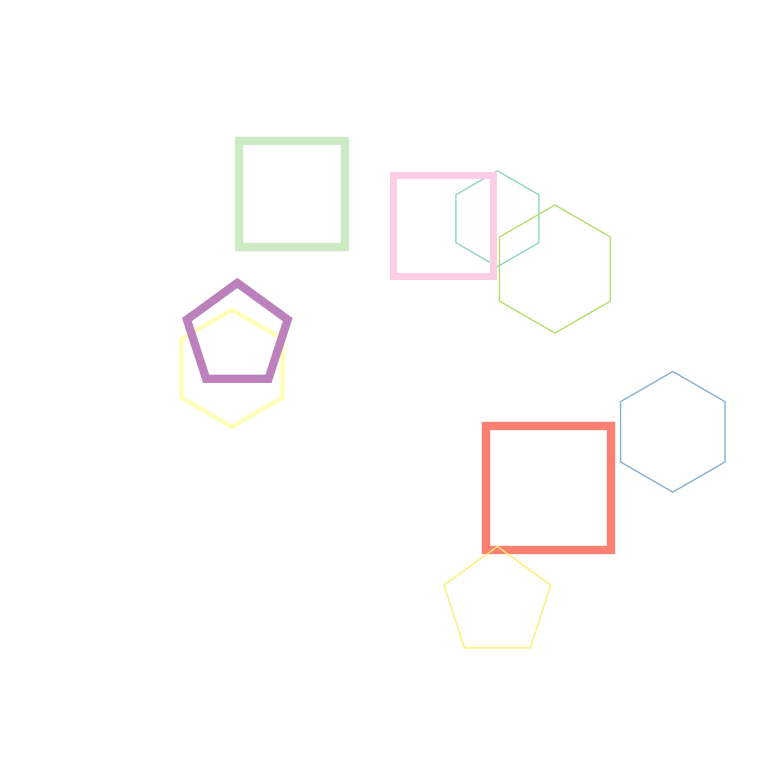[{"shape": "hexagon", "thickness": 0.5, "radius": 0.31, "center": [0.646, 0.716]}, {"shape": "hexagon", "thickness": 1.5, "radius": 0.38, "center": [0.301, 0.522]}, {"shape": "square", "thickness": 3, "radius": 0.4, "center": [0.712, 0.366]}, {"shape": "hexagon", "thickness": 0.5, "radius": 0.39, "center": [0.874, 0.439]}, {"shape": "hexagon", "thickness": 0.5, "radius": 0.42, "center": [0.721, 0.651]}, {"shape": "square", "thickness": 2.5, "radius": 0.33, "center": [0.575, 0.707]}, {"shape": "pentagon", "thickness": 3, "radius": 0.34, "center": [0.308, 0.564]}, {"shape": "square", "thickness": 3, "radius": 0.34, "center": [0.379, 0.748]}, {"shape": "pentagon", "thickness": 0.5, "radius": 0.36, "center": [0.646, 0.217]}]